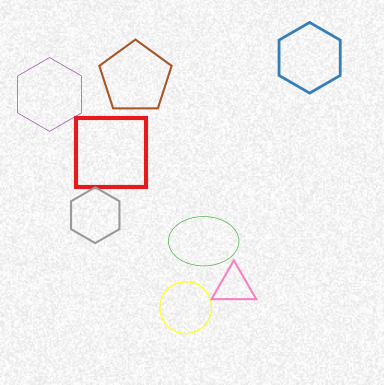[{"shape": "square", "thickness": 3, "radius": 0.45, "center": [0.289, 0.604]}, {"shape": "hexagon", "thickness": 2, "radius": 0.46, "center": [0.804, 0.85]}, {"shape": "oval", "thickness": 0.5, "radius": 0.46, "center": [0.529, 0.373]}, {"shape": "hexagon", "thickness": 0.5, "radius": 0.48, "center": [0.129, 0.755]}, {"shape": "circle", "thickness": 1, "radius": 0.34, "center": [0.482, 0.201]}, {"shape": "pentagon", "thickness": 1.5, "radius": 0.49, "center": [0.352, 0.798]}, {"shape": "triangle", "thickness": 1.5, "radius": 0.34, "center": [0.607, 0.256]}, {"shape": "hexagon", "thickness": 1.5, "radius": 0.36, "center": [0.247, 0.441]}]